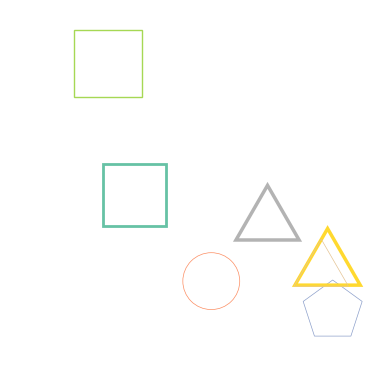[{"shape": "square", "thickness": 2, "radius": 0.41, "center": [0.35, 0.493]}, {"shape": "circle", "thickness": 0.5, "radius": 0.37, "center": [0.549, 0.27]}, {"shape": "pentagon", "thickness": 0.5, "radius": 0.4, "center": [0.864, 0.192]}, {"shape": "square", "thickness": 1, "radius": 0.44, "center": [0.28, 0.835]}, {"shape": "triangle", "thickness": 2.5, "radius": 0.49, "center": [0.851, 0.308]}, {"shape": "triangle", "thickness": 0.5, "radius": 0.41, "center": [0.834, 0.298]}, {"shape": "triangle", "thickness": 2.5, "radius": 0.47, "center": [0.695, 0.424]}]